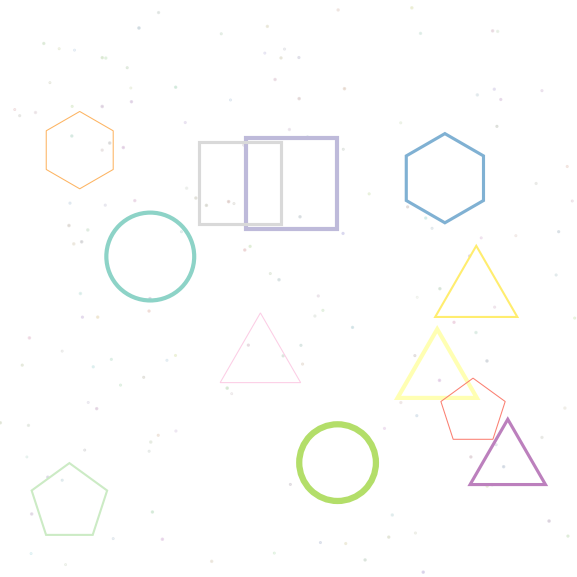[{"shape": "circle", "thickness": 2, "radius": 0.38, "center": [0.26, 0.555]}, {"shape": "triangle", "thickness": 2, "radius": 0.4, "center": [0.757, 0.35]}, {"shape": "square", "thickness": 2, "radius": 0.39, "center": [0.505, 0.682]}, {"shape": "pentagon", "thickness": 0.5, "radius": 0.29, "center": [0.819, 0.286]}, {"shape": "hexagon", "thickness": 1.5, "radius": 0.39, "center": [0.77, 0.691]}, {"shape": "hexagon", "thickness": 0.5, "radius": 0.33, "center": [0.138, 0.739]}, {"shape": "circle", "thickness": 3, "radius": 0.33, "center": [0.585, 0.198]}, {"shape": "triangle", "thickness": 0.5, "radius": 0.4, "center": [0.451, 0.377]}, {"shape": "square", "thickness": 1.5, "radius": 0.35, "center": [0.416, 0.683]}, {"shape": "triangle", "thickness": 1.5, "radius": 0.38, "center": [0.879, 0.198]}, {"shape": "pentagon", "thickness": 1, "radius": 0.34, "center": [0.12, 0.129]}, {"shape": "triangle", "thickness": 1, "radius": 0.41, "center": [0.825, 0.491]}]